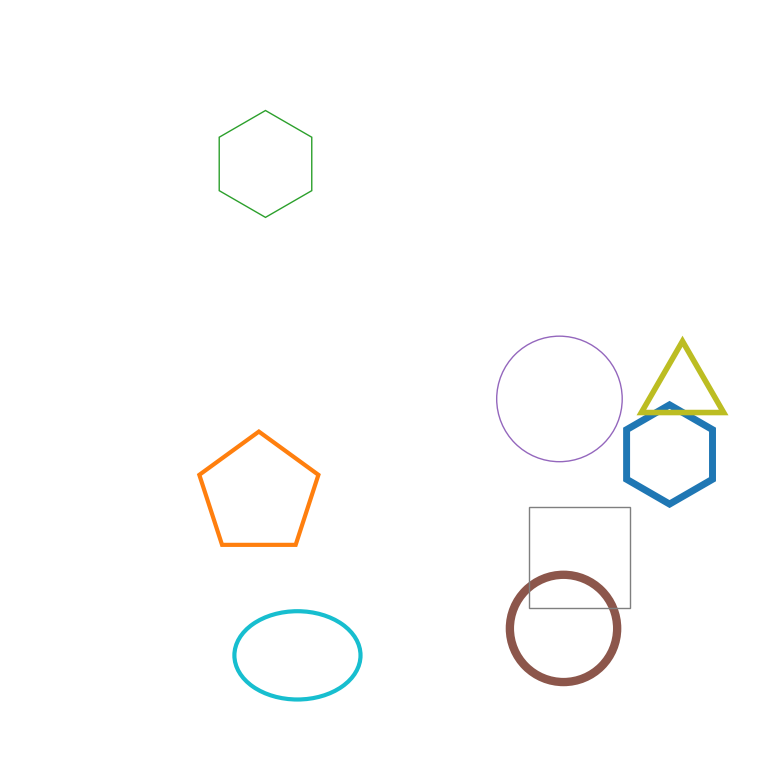[{"shape": "hexagon", "thickness": 2.5, "radius": 0.32, "center": [0.87, 0.41]}, {"shape": "pentagon", "thickness": 1.5, "radius": 0.41, "center": [0.336, 0.358]}, {"shape": "hexagon", "thickness": 0.5, "radius": 0.35, "center": [0.345, 0.787]}, {"shape": "circle", "thickness": 0.5, "radius": 0.41, "center": [0.727, 0.482]}, {"shape": "circle", "thickness": 3, "radius": 0.35, "center": [0.732, 0.184]}, {"shape": "square", "thickness": 0.5, "radius": 0.33, "center": [0.753, 0.276]}, {"shape": "triangle", "thickness": 2, "radius": 0.31, "center": [0.886, 0.495]}, {"shape": "oval", "thickness": 1.5, "radius": 0.41, "center": [0.386, 0.149]}]